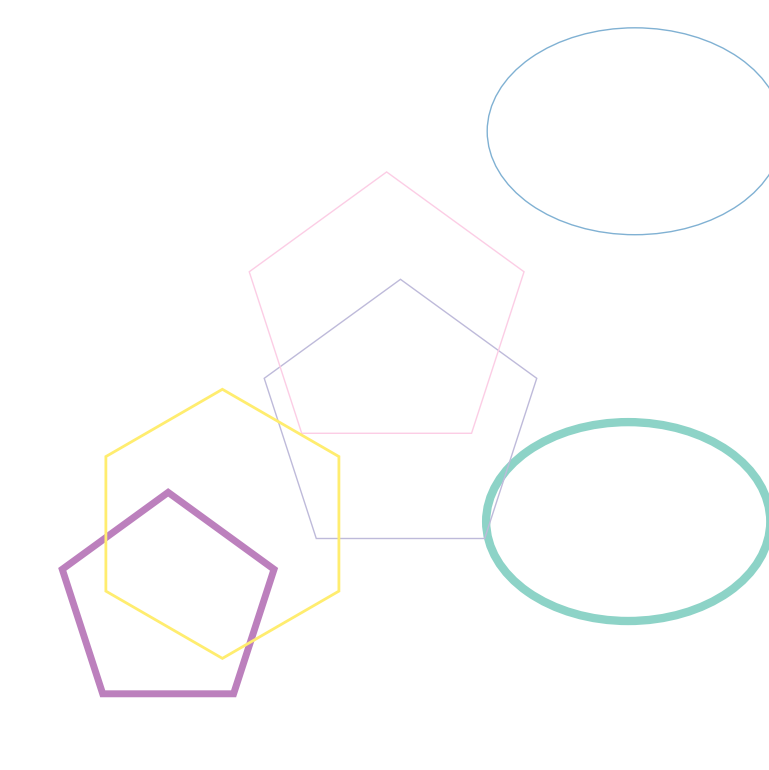[{"shape": "oval", "thickness": 3, "radius": 0.92, "center": [0.816, 0.323]}, {"shape": "pentagon", "thickness": 0.5, "radius": 0.93, "center": [0.52, 0.451]}, {"shape": "oval", "thickness": 0.5, "radius": 0.96, "center": [0.825, 0.83]}, {"shape": "pentagon", "thickness": 0.5, "radius": 0.94, "center": [0.502, 0.589]}, {"shape": "pentagon", "thickness": 2.5, "radius": 0.72, "center": [0.218, 0.216]}, {"shape": "hexagon", "thickness": 1, "radius": 0.87, "center": [0.289, 0.32]}]